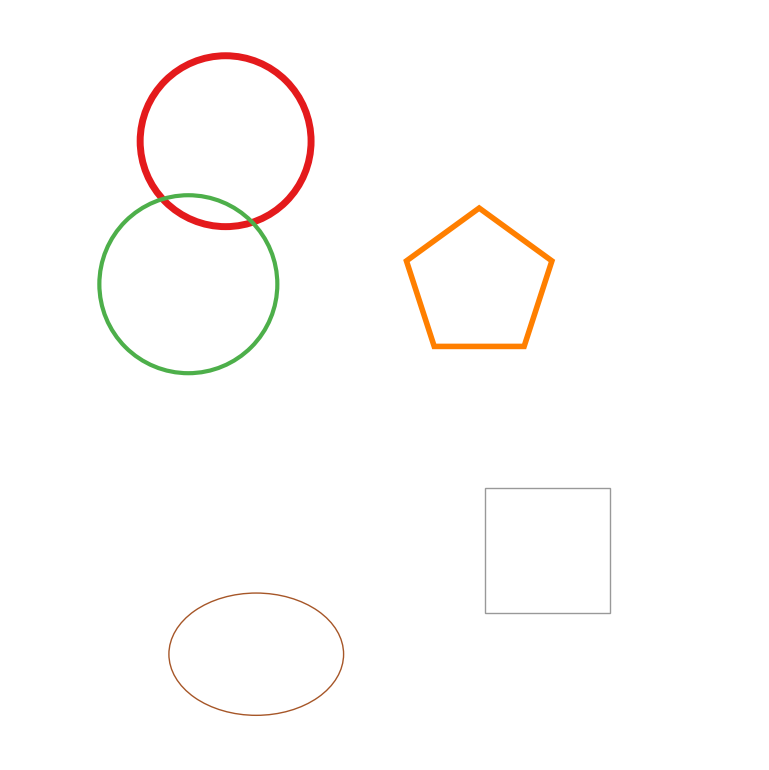[{"shape": "circle", "thickness": 2.5, "radius": 0.55, "center": [0.293, 0.817]}, {"shape": "circle", "thickness": 1.5, "radius": 0.58, "center": [0.245, 0.631]}, {"shape": "pentagon", "thickness": 2, "radius": 0.5, "center": [0.622, 0.63]}, {"shape": "oval", "thickness": 0.5, "radius": 0.57, "center": [0.333, 0.15]}, {"shape": "square", "thickness": 0.5, "radius": 0.4, "center": [0.711, 0.285]}]